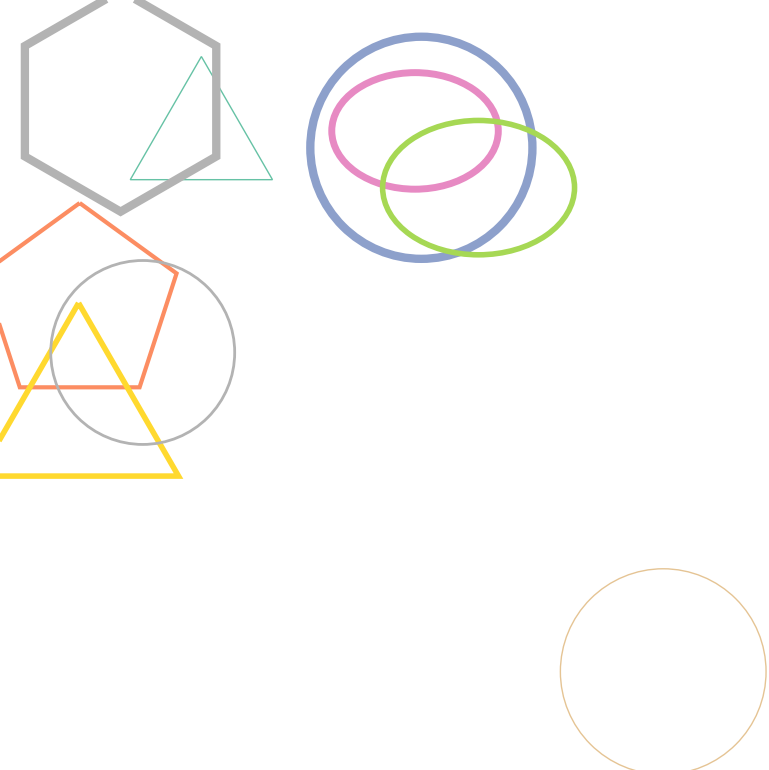[{"shape": "triangle", "thickness": 0.5, "radius": 0.53, "center": [0.262, 0.82]}, {"shape": "pentagon", "thickness": 1.5, "radius": 0.66, "center": [0.103, 0.604]}, {"shape": "circle", "thickness": 3, "radius": 0.72, "center": [0.547, 0.808]}, {"shape": "oval", "thickness": 2.5, "radius": 0.54, "center": [0.539, 0.83]}, {"shape": "oval", "thickness": 2, "radius": 0.62, "center": [0.622, 0.756]}, {"shape": "triangle", "thickness": 2, "radius": 0.75, "center": [0.102, 0.457]}, {"shape": "circle", "thickness": 0.5, "radius": 0.67, "center": [0.861, 0.128]}, {"shape": "hexagon", "thickness": 3, "radius": 0.72, "center": [0.157, 0.869]}, {"shape": "circle", "thickness": 1, "radius": 0.6, "center": [0.185, 0.542]}]